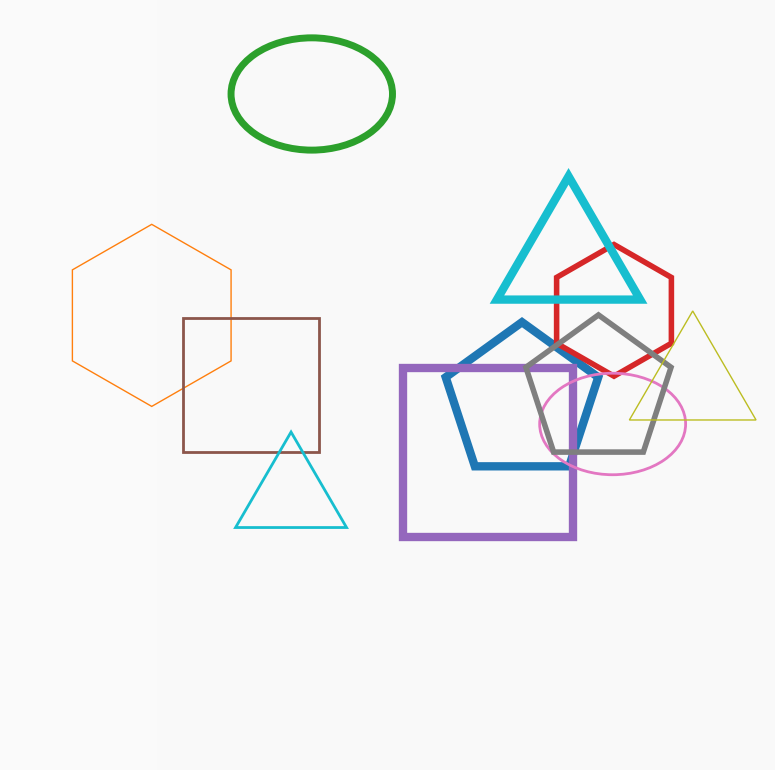[{"shape": "pentagon", "thickness": 3, "radius": 0.52, "center": [0.674, 0.478]}, {"shape": "hexagon", "thickness": 0.5, "radius": 0.59, "center": [0.196, 0.59]}, {"shape": "oval", "thickness": 2.5, "radius": 0.52, "center": [0.402, 0.878]}, {"shape": "hexagon", "thickness": 2, "radius": 0.43, "center": [0.792, 0.597]}, {"shape": "square", "thickness": 3, "radius": 0.55, "center": [0.63, 0.412]}, {"shape": "square", "thickness": 1, "radius": 0.44, "center": [0.324, 0.5]}, {"shape": "oval", "thickness": 1, "radius": 0.47, "center": [0.791, 0.449]}, {"shape": "pentagon", "thickness": 2, "radius": 0.49, "center": [0.772, 0.493]}, {"shape": "triangle", "thickness": 0.5, "radius": 0.47, "center": [0.894, 0.502]}, {"shape": "triangle", "thickness": 1, "radius": 0.41, "center": [0.376, 0.356]}, {"shape": "triangle", "thickness": 3, "radius": 0.53, "center": [0.734, 0.664]}]